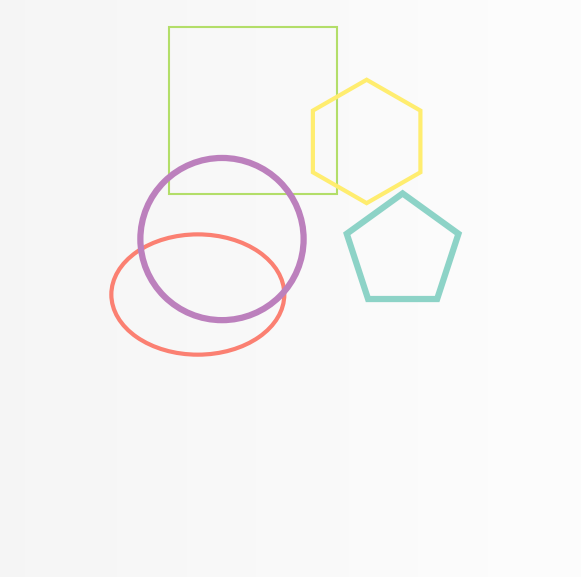[{"shape": "pentagon", "thickness": 3, "radius": 0.51, "center": [0.693, 0.563]}, {"shape": "oval", "thickness": 2, "radius": 0.74, "center": [0.34, 0.489]}, {"shape": "square", "thickness": 1, "radius": 0.72, "center": [0.436, 0.808]}, {"shape": "circle", "thickness": 3, "radius": 0.7, "center": [0.382, 0.585]}, {"shape": "hexagon", "thickness": 2, "radius": 0.53, "center": [0.631, 0.754]}]